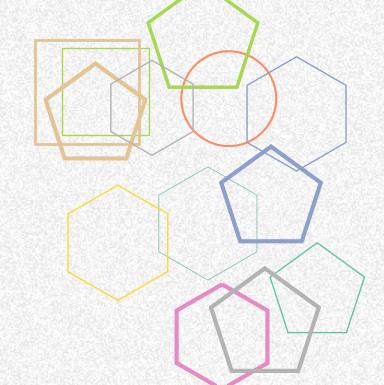[{"shape": "pentagon", "thickness": 1, "radius": 0.64, "center": [0.824, 0.24]}, {"shape": "hexagon", "thickness": 0.5, "radius": 0.74, "center": [0.54, 0.42]}, {"shape": "circle", "thickness": 1.5, "radius": 0.62, "center": [0.594, 0.744]}, {"shape": "pentagon", "thickness": 3, "radius": 0.68, "center": [0.704, 0.483]}, {"shape": "hexagon", "thickness": 1, "radius": 0.74, "center": [0.77, 0.704]}, {"shape": "hexagon", "thickness": 3, "radius": 0.68, "center": [0.577, 0.125]}, {"shape": "square", "thickness": 1, "radius": 0.57, "center": [0.273, 0.763]}, {"shape": "pentagon", "thickness": 2.5, "radius": 0.75, "center": [0.527, 0.895]}, {"shape": "hexagon", "thickness": 1, "radius": 0.75, "center": [0.306, 0.369]}, {"shape": "square", "thickness": 2, "radius": 0.68, "center": [0.226, 0.761]}, {"shape": "pentagon", "thickness": 3, "radius": 0.68, "center": [0.248, 0.699]}, {"shape": "pentagon", "thickness": 3, "radius": 0.74, "center": [0.688, 0.156]}, {"shape": "hexagon", "thickness": 1, "radius": 0.62, "center": [0.395, 0.72]}]